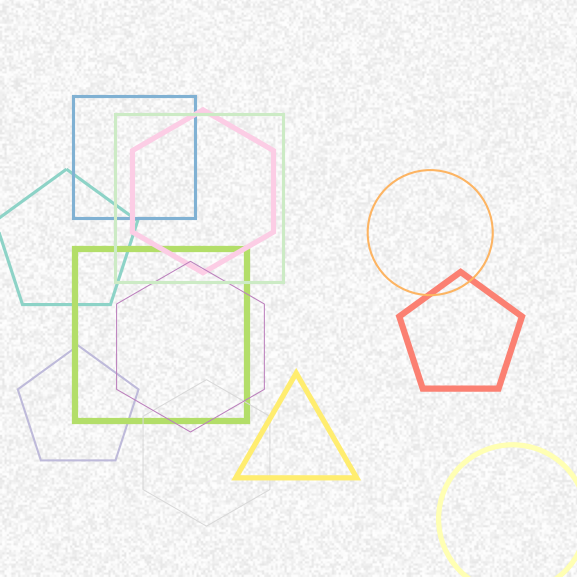[{"shape": "pentagon", "thickness": 1.5, "radius": 0.65, "center": [0.115, 0.577]}, {"shape": "circle", "thickness": 2.5, "radius": 0.64, "center": [0.888, 0.101]}, {"shape": "pentagon", "thickness": 1, "radius": 0.55, "center": [0.135, 0.291]}, {"shape": "pentagon", "thickness": 3, "radius": 0.56, "center": [0.798, 0.417]}, {"shape": "square", "thickness": 1.5, "radius": 0.53, "center": [0.233, 0.727]}, {"shape": "circle", "thickness": 1, "radius": 0.54, "center": [0.745, 0.596]}, {"shape": "square", "thickness": 3, "radius": 0.74, "center": [0.279, 0.419]}, {"shape": "hexagon", "thickness": 2.5, "radius": 0.7, "center": [0.351, 0.668]}, {"shape": "hexagon", "thickness": 0.5, "radius": 0.63, "center": [0.358, 0.215]}, {"shape": "hexagon", "thickness": 0.5, "radius": 0.74, "center": [0.33, 0.399]}, {"shape": "square", "thickness": 1.5, "radius": 0.73, "center": [0.345, 0.656]}, {"shape": "triangle", "thickness": 2.5, "radius": 0.6, "center": [0.513, 0.232]}]